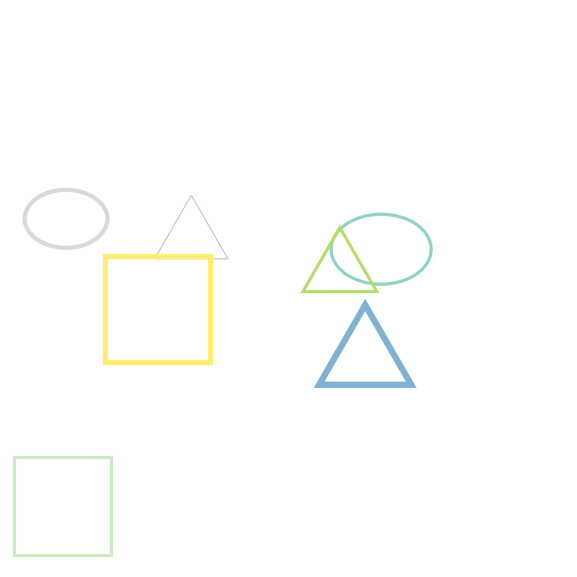[{"shape": "oval", "thickness": 1.5, "radius": 0.43, "center": [0.66, 0.568]}, {"shape": "triangle", "thickness": 0.5, "radius": 0.37, "center": [0.331, 0.588]}, {"shape": "triangle", "thickness": 3, "radius": 0.46, "center": [0.632, 0.379]}, {"shape": "triangle", "thickness": 1.5, "radius": 0.37, "center": [0.588, 0.531]}, {"shape": "oval", "thickness": 2, "radius": 0.36, "center": [0.114, 0.62]}, {"shape": "square", "thickness": 1.5, "radius": 0.42, "center": [0.108, 0.123]}, {"shape": "square", "thickness": 2.5, "radius": 0.46, "center": [0.273, 0.464]}]